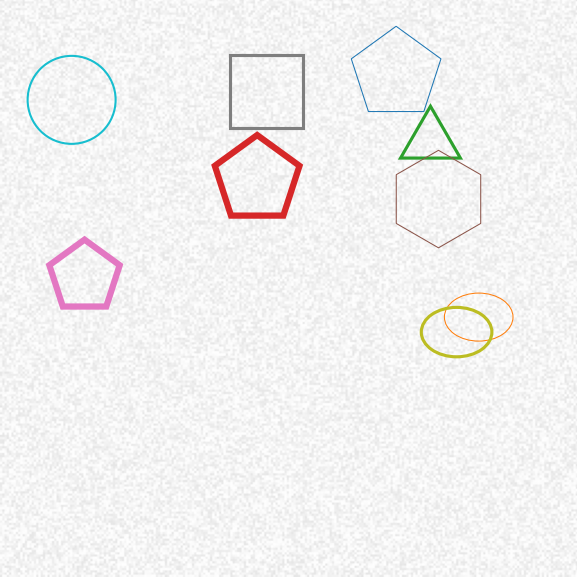[{"shape": "pentagon", "thickness": 0.5, "radius": 0.41, "center": [0.686, 0.872]}, {"shape": "oval", "thickness": 0.5, "radius": 0.3, "center": [0.829, 0.45]}, {"shape": "triangle", "thickness": 1.5, "radius": 0.3, "center": [0.745, 0.755]}, {"shape": "pentagon", "thickness": 3, "radius": 0.39, "center": [0.445, 0.688]}, {"shape": "hexagon", "thickness": 0.5, "radius": 0.42, "center": [0.759, 0.654]}, {"shape": "pentagon", "thickness": 3, "radius": 0.32, "center": [0.146, 0.52]}, {"shape": "square", "thickness": 1.5, "radius": 0.32, "center": [0.462, 0.841]}, {"shape": "oval", "thickness": 1.5, "radius": 0.31, "center": [0.791, 0.424]}, {"shape": "circle", "thickness": 1, "radius": 0.38, "center": [0.124, 0.826]}]